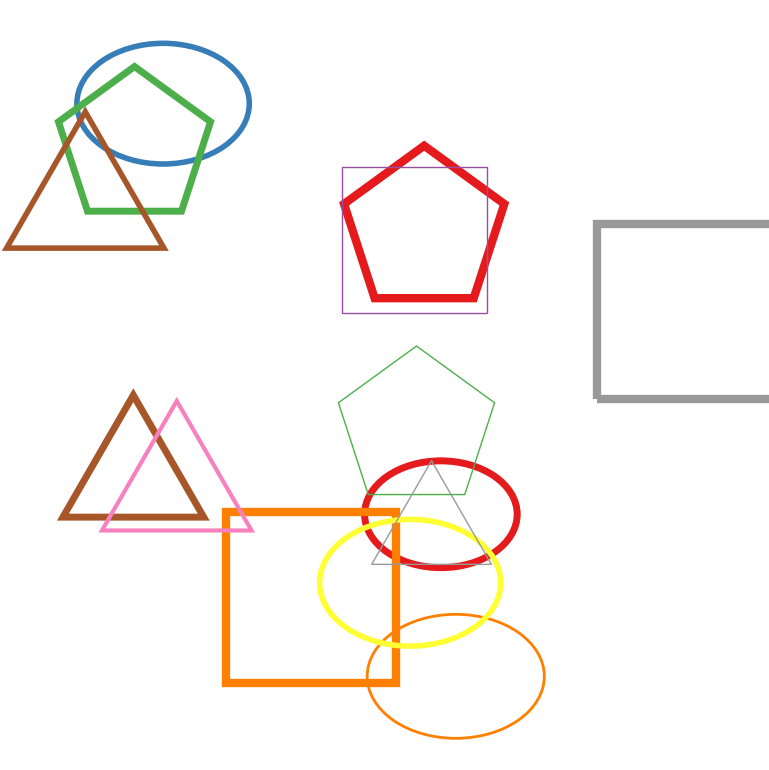[{"shape": "oval", "thickness": 2.5, "radius": 0.5, "center": [0.573, 0.332]}, {"shape": "pentagon", "thickness": 3, "radius": 0.55, "center": [0.551, 0.701]}, {"shape": "oval", "thickness": 2, "radius": 0.56, "center": [0.212, 0.865]}, {"shape": "pentagon", "thickness": 0.5, "radius": 0.53, "center": [0.541, 0.444]}, {"shape": "pentagon", "thickness": 2.5, "radius": 0.52, "center": [0.175, 0.81]}, {"shape": "square", "thickness": 0.5, "radius": 0.47, "center": [0.538, 0.689]}, {"shape": "oval", "thickness": 1, "radius": 0.58, "center": [0.592, 0.122]}, {"shape": "square", "thickness": 3, "radius": 0.55, "center": [0.404, 0.224]}, {"shape": "oval", "thickness": 2, "radius": 0.59, "center": [0.533, 0.243]}, {"shape": "triangle", "thickness": 2, "radius": 0.59, "center": [0.111, 0.737]}, {"shape": "triangle", "thickness": 2.5, "radius": 0.53, "center": [0.173, 0.381]}, {"shape": "triangle", "thickness": 1.5, "radius": 0.56, "center": [0.23, 0.367]}, {"shape": "square", "thickness": 3, "radius": 0.57, "center": [0.89, 0.596]}, {"shape": "triangle", "thickness": 0.5, "radius": 0.45, "center": [0.56, 0.312]}]